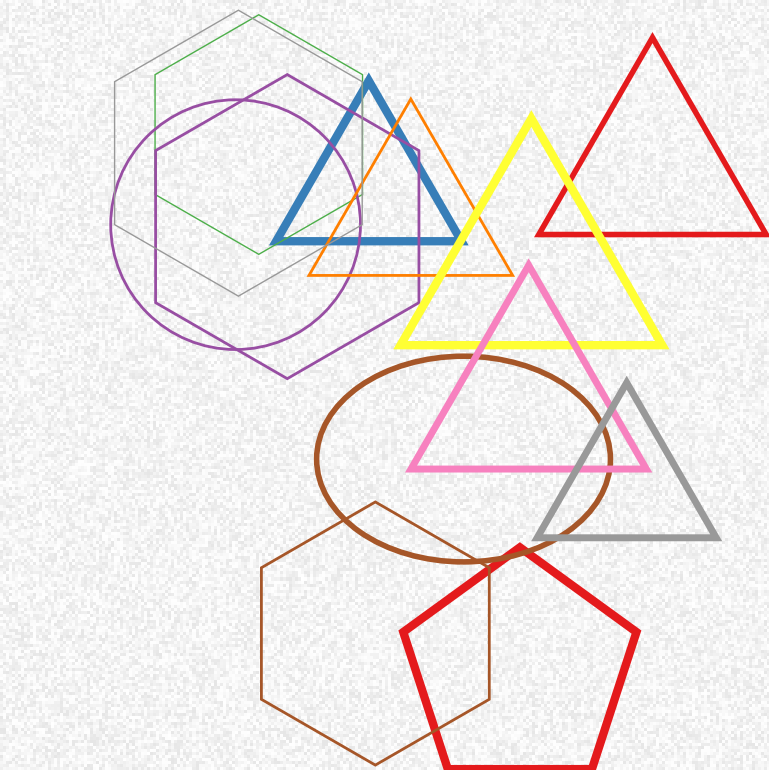[{"shape": "pentagon", "thickness": 3, "radius": 0.8, "center": [0.675, 0.13]}, {"shape": "triangle", "thickness": 2, "radius": 0.85, "center": [0.847, 0.781]}, {"shape": "triangle", "thickness": 3, "radius": 0.69, "center": [0.479, 0.756]}, {"shape": "hexagon", "thickness": 0.5, "radius": 0.78, "center": [0.336, 0.825]}, {"shape": "hexagon", "thickness": 1, "radius": 0.99, "center": [0.373, 0.706]}, {"shape": "circle", "thickness": 1, "radius": 0.81, "center": [0.306, 0.708]}, {"shape": "triangle", "thickness": 1, "radius": 0.76, "center": [0.534, 0.719]}, {"shape": "triangle", "thickness": 3, "radius": 0.98, "center": [0.69, 0.65]}, {"shape": "hexagon", "thickness": 1, "radius": 0.85, "center": [0.487, 0.177]}, {"shape": "oval", "thickness": 2, "radius": 0.95, "center": [0.602, 0.404]}, {"shape": "triangle", "thickness": 2.5, "radius": 0.88, "center": [0.687, 0.479]}, {"shape": "triangle", "thickness": 2.5, "radius": 0.67, "center": [0.814, 0.369]}, {"shape": "hexagon", "thickness": 0.5, "radius": 0.93, "center": [0.31, 0.801]}]